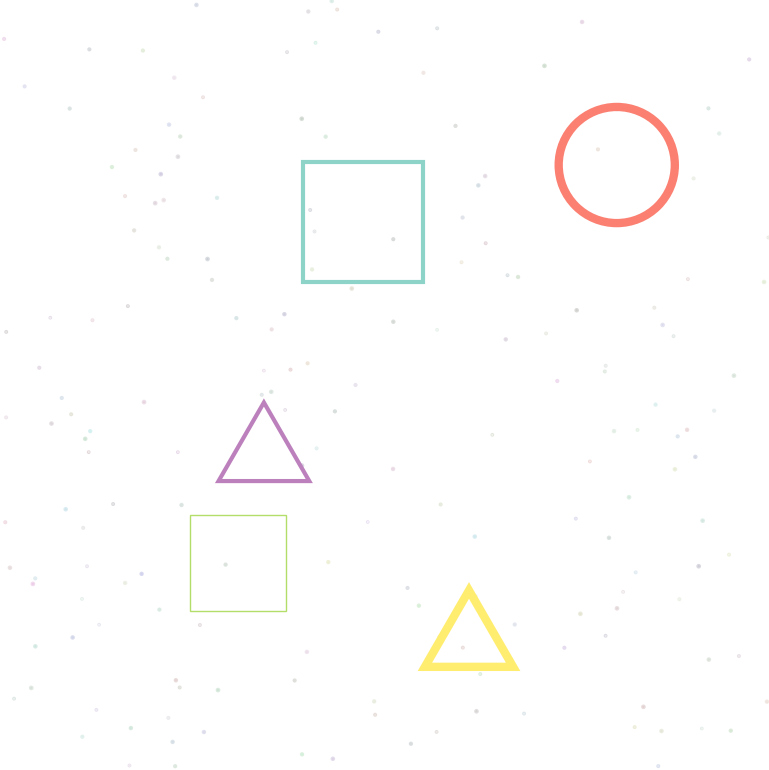[{"shape": "square", "thickness": 1.5, "radius": 0.39, "center": [0.471, 0.711]}, {"shape": "circle", "thickness": 3, "radius": 0.38, "center": [0.801, 0.786]}, {"shape": "square", "thickness": 0.5, "radius": 0.31, "center": [0.309, 0.268]}, {"shape": "triangle", "thickness": 1.5, "radius": 0.34, "center": [0.343, 0.409]}, {"shape": "triangle", "thickness": 3, "radius": 0.33, "center": [0.609, 0.167]}]